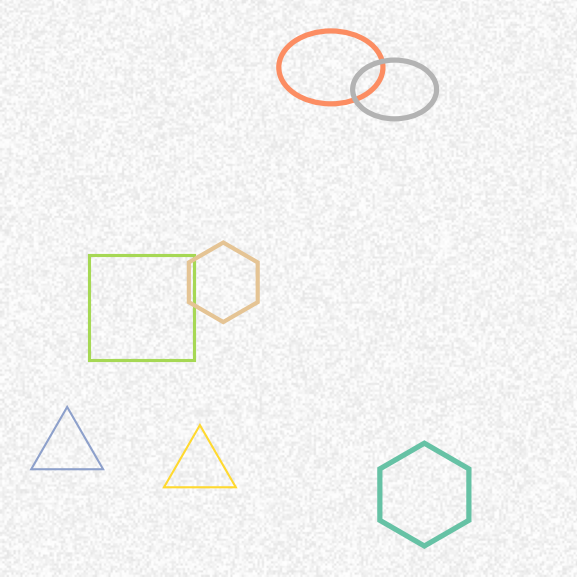[{"shape": "hexagon", "thickness": 2.5, "radius": 0.45, "center": [0.735, 0.143]}, {"shape": "oval", "thickness": 2.5, "radius": 0.45, "center": [0.573, 0.882]}, {"shape": "triangle", "thickness": 1, "radius": 0.36, "center": [0.116, 0.223]}, {"shape": "square", "thickness": 1.5, "radius": 0.45, "center": [0.245, 0.466]}, {"shape": "triangle", "thickness": 1, "radius": 0.36, "center": [0.346, 0.191]}, {"shape": "hexagon", "thickness": 2, "radius": 0.34, "center": [0.387, 0.51]}, {"shape": "oval", "thickness": 2.5, "radius": 0.36, "center": [0.683, 0.844]}]